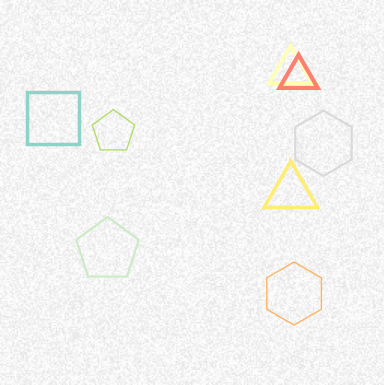[{"shape": "square", "thickness": 2.5, "radius": 0.34, "center": [0.137, 0.694]}, {"shape": "triangle", "thickness": 2.5, "radius": 0.33, "center": [0.755, 0.816]}, {"shape": "triangle", "thickness": 3, "radius": 0.29, "center": [0.776, 0.8]}, {"shape": "hexagon", "thickness": 1, "radius": 0.41, "center": [0.764, 0.238]}, {"shape": "pentagon", "thickness": 1, "radius": 0.29, "center": [0.295, 0.658]}, {"shape": "hexagon", "thickness": 1.5, "radius": 0.42, "center": [0.84, 0.628]}, {"shape": "pentagon", "thickness": 1.5, "radius": 0.43, "center": [0.279, 0.351]}, {"shape": "triangle", "thickness": 2.5, "radius": 0.4, "center": [0.755, 0.501]}]